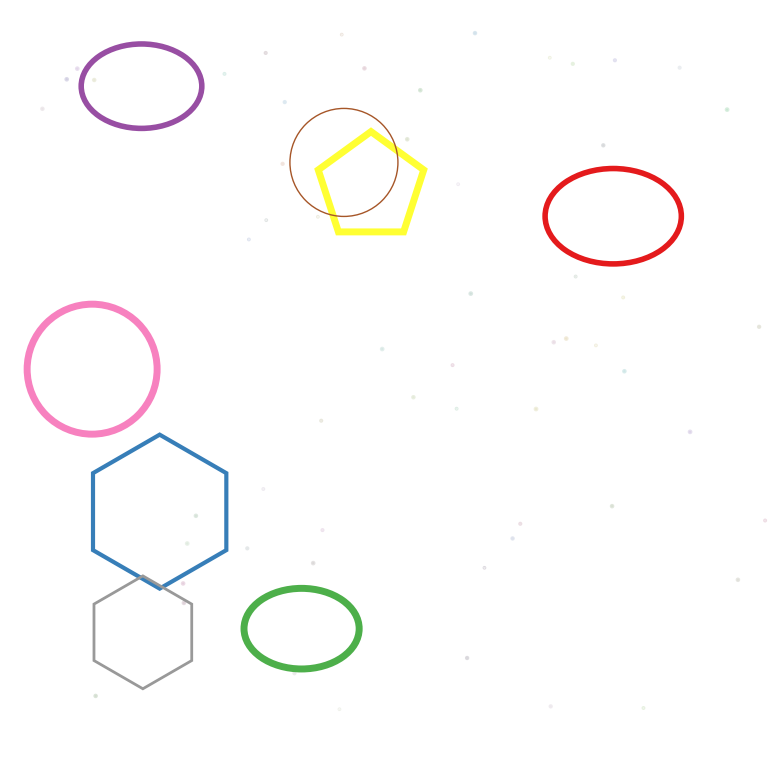[{"shape": "oval", "thickness": 2, "radius": 0.44, "center": [0.796, 0.719]}, {"shape": "hexagon", "thickness": 1.5, "radius": 0.5, "center": [0.207, 0.336]}, {"shape": "oval", "thickness": 2.5, "radius": 0.37, "center": [0.392, 0.184]}, {"shape": "oval", "thickness": 2, "radius": 0.39, "center": [0.184, 0.888]}, {"shape": "pentagon", "thickness": 2.5, "radius": 0.36, "center": [0.482, 0.757]}, {"shape": "circle", "thickness": 0.5, "radius": 0.35, "center": [0.447, 0.789]}, {"shape": "circle", "thickness": 2.5, "radius": 0.42, "center": [0.12, 0.521]}, {"shape": "hexagon", "thickness": 1, "radius": 0.37, "center": [0.186, 0.179]}]